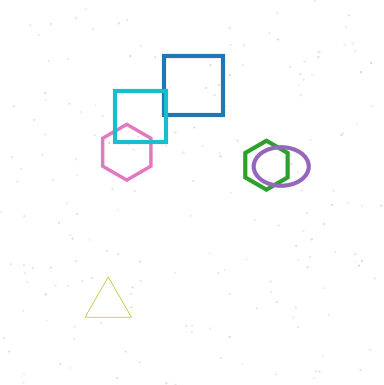[{"shape": "square", "thickness": 3, "radius": 0.38, "center": [0.503, 0.778]}, {"shape": "hexagon", "thickness": 3, "radius": 0.32, "center": [0.692, 0.571]}, {"shape": "oval", "thickness": 3, "radius": 0.36, "center": [0.73, 0.568]}, {"shape": "hexagon", "thickness": 2.5, "radius": 0.36, "center": [0.329, 0.605]}, {"shape": "triangle", "thickness": 0.5, "radius": 0.35, "center": [0.281, 0.211]}, {"shape": "square", "thickness": 3, "radius": 0.33, "center": [0.365, 0.698]}]